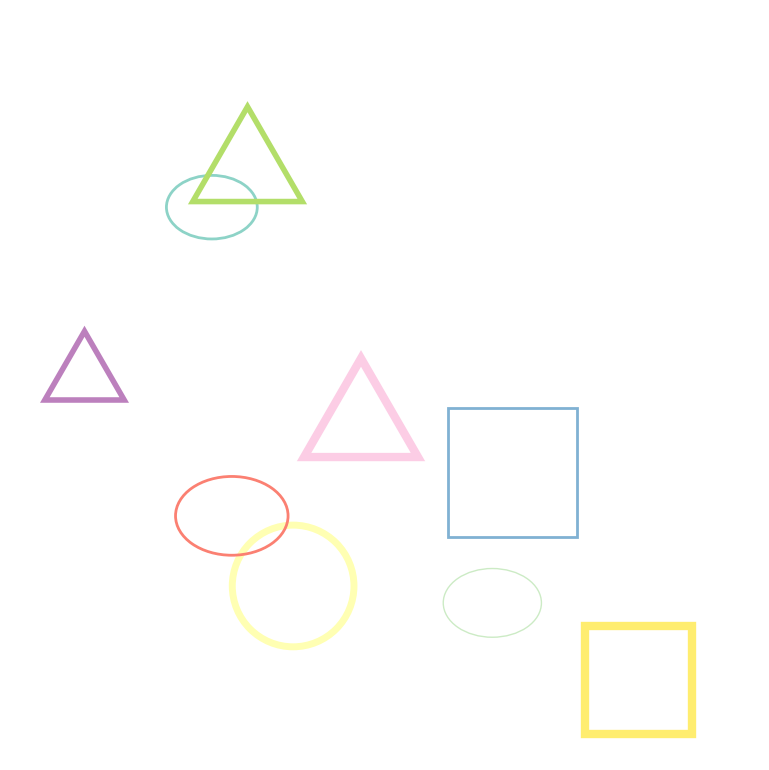[{"shape": "oval", "thickness": 1, "radius": 0.29, "center": [0.275, 0.731]}, {"shape": "circle", "thickness": 2.5, "radius": 0.4, "center": [0.381, 0.239]}, {"shape": "oval", "thickness": 1, "radius": 0.37, "center": [0.301, 0.33]}, {"shape": "square", "thickness": 1, "radius": 0.42, "center": [0.666, 0.386]}, {"shape": "triangle", "thickness": 2, "radius": 0.41, "center": [0.321, 0.779]}, {"shape": "triangle", "thickness": 3, "radius": 0.43, "center": [0.469, 0.449]}, {"shape": "triangle", "thickness": 2, "radius": 0.3, "center": [0.11, 0.51]}, {"shape": "oval", "thickness": 0.5, "radius": 0.32, "center": [0.639, 0.217]}, {"shape": "square", "thickness": 3, "radius": 0.35, "center": [0.829, 0.117]}]